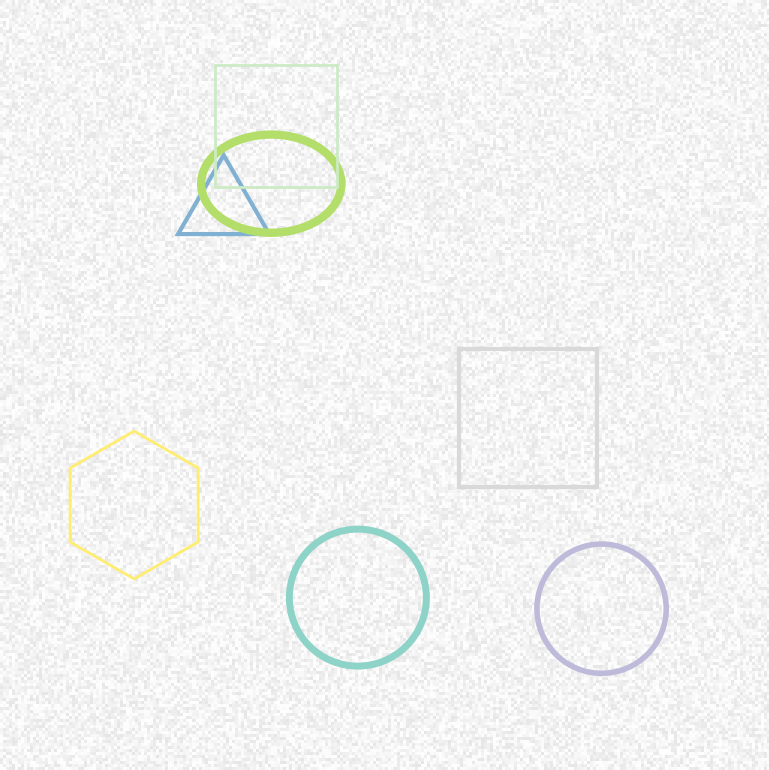[{"shape": "circle", "thickness": 2.5, "radius": 0.44, "center": [0.465, 0.224]}, {"shape": "circle", "thickness": 2, "radius": 0.42, "center": [0.781, 0.209]}, {"shape": "triangle", "thickness": 1.5, "radius": 0.34, "center": [0.29, 0.73]}, {"shape": "oval", "thickness": 3, "radius": 0.46, "center": [0.352, 0.761]}, {"shape": "square", "thickness": 1.5, "radius": 0.45, "center": [0.686, 0.457]}, {"shape": "square", "thickness": 1, "radius": 0.4, "center": [0.358, 0.837]}, {"shape": "hexagon", "thickness": 1, "radius": 0.48, "center": [0.174, 0.344]}]